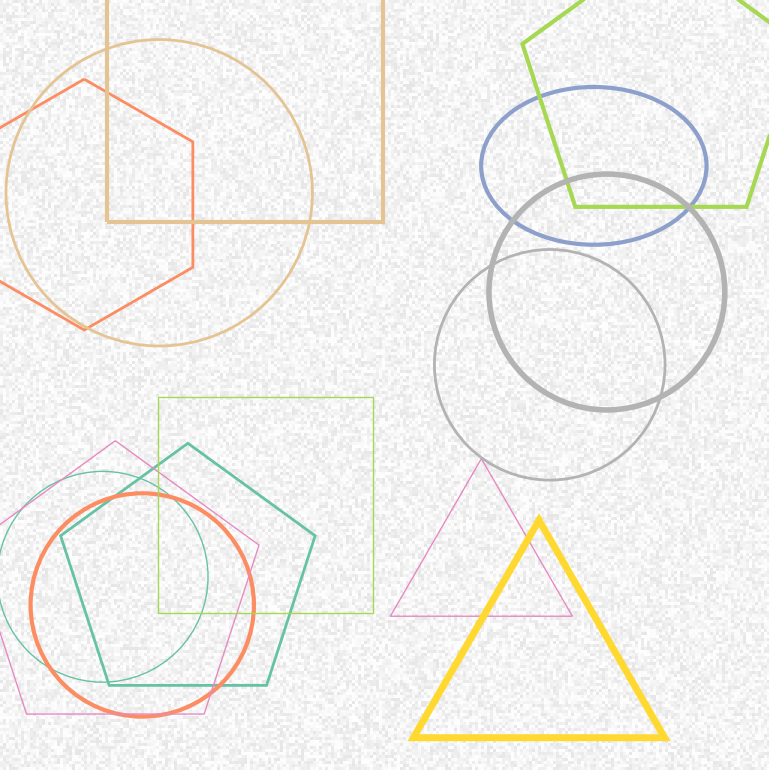[{"shape": "circle", "thickness": 0.5, "radius": 0.68, "center": [0.133, 0.251]}, {"shape": "pentagon", "thickness": 1, "radius": 0.87, "center": [0.244, 0.251]}, {"shape": "hexagon", "thickness": 1, "radius": 0.81, "center": [0.109, 0.734]}, {"shape": "circle", "thickness": 1.5, "radius": 0.73, "center": [0.185, 0.214]}, {"shape": "oval", "thickness": 1.5, "radius": 0.73, "center": [0.771, 0.785]}, {"shape": "pentagon", "thickness": 0.5, "radius": 0.98, "center": [0.15, 0.231]}, {"shape": "triangle", "thickness": 0.5, "radius": 0.68, "center": [0.625, 0.268]}, {"shape": "pentagon", "thickness": 1.5, "radius": 0.95, "center": [0.858, 0.884]}, {"shape": "square", "thickness": 0.5, "radius": 0.7, "center": [0.344, 0.344]}, {"shape": "triangle", "thickness": 2.5, "radius": 0.94, "center": [0.7, 0.136]}, {"shape": "circle", "thickness": 1, "radius": 0.99, "center": [0.207, 0.75]}, {"shape": "square", "thickness": 1.5, "radius": 0.9, "center": [0.318, 0.891]}, {"shape": "circle", "thickness": 1, "radius": 0.75, "center": [0.714, 0.526]}, {"shape": "circle", "thickness": 2, "radius": 0.77, "center": [0.788, 0.621]}]